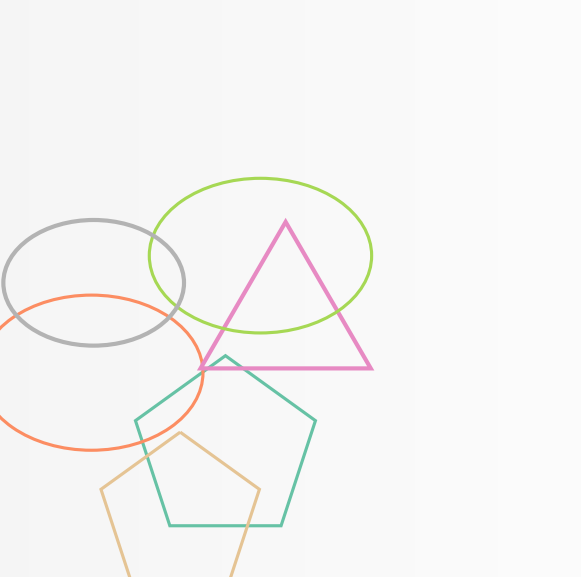[{"shape": "pentagon", "thickness": 1.5, "radius": 0.81, "center": [0.388, 0.22]}, {"shape": "oval", "thickness": 1.5, "radius": 0.96, "center": [0.157, 0.354]}, {"shape": "triangle", "thickness": 2, "radius": 0.85, "center": [0.491, 0.446]}, {"shape": "oval", "thickness": 1.5, "radius": 0.96, "center": [0.448, 0.556]}, {"shape": "pentagon", "thickness": 1.5, "radius": 0.72, "center": [0.31, 0.108]}, {"shape": "oval", "thickness": 2, "radius": 0.78, "center": [0.161, 0.509]}]